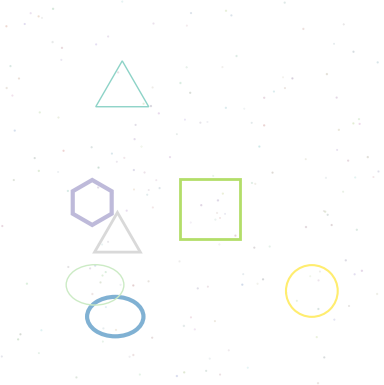[{"shape": "triangle", "thickness": 1, "radius": 0.4, "center": [0.318, 0.762]}, {"shape": "hexagon", "thickness": 3, "radius": 0.29, "center": [0.24, 0.474]}, {"shape": "oval", "thickness": 3, "radius": 0.37, "center": [0.299, 0.178]}, {"shape": "square", "thickness": 2, "radius": 0.39, "center": [0.546, 0.458]}, {"shape": "triangle", "thickness": 2, "radius": 0.34, "center": [0.305, 0.379]}, {"shape": "oval", "thickness": 1, "radius": 0.37, "center": [0.247, 0.26]}, {"shape": "circle", "thickness": 1.5, "radius": 0.34, "center": [0.81, 0.244]}]